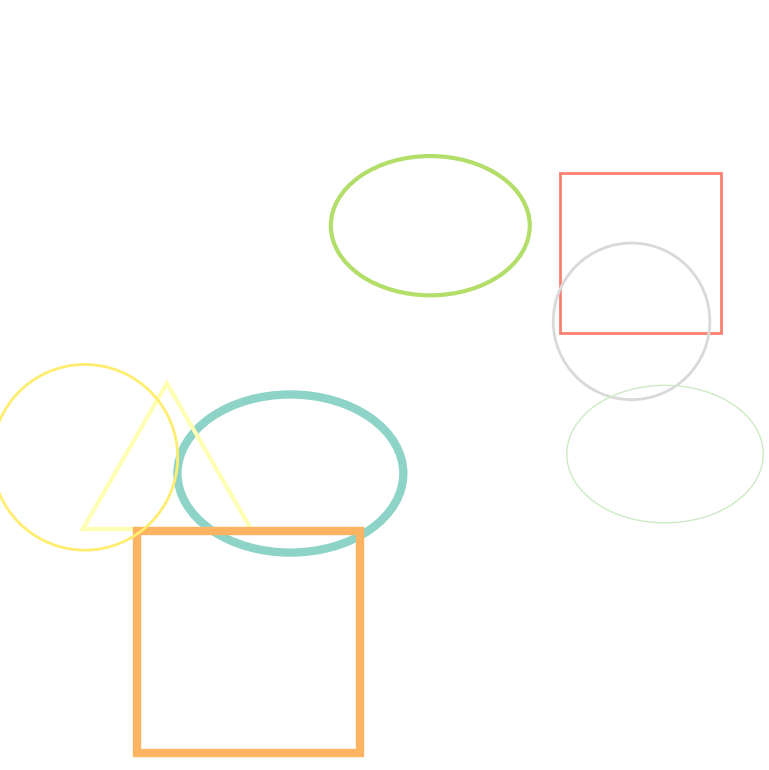[{"shape": "oval", "thickness": 3, "radius": 0.73, "center": [0.377, 0.385]}, {"shape": "triangle", "thickness": 1.5, "radius": 0.63, "center": [0.217, 0.376]}, {"shape": "square", "thickness": 1, "radius": 0.52, "center": [0.832, 0.671]}, {"shape": "square", "thickness": 3, "radius": 0.72, "center": [0.322, 0.166]}, {"shape": "oval", "thickness": 1.5, "radius": 0.65, "center": [0.559, 0.707]}, {"shape": "circle", "thickness": 1, "radius": 0.51, "center": [0.82, 0.583]}, {"shape": "oval", "thickness": 0.5, "radius": 0.64, "center": [0.864, 0.41]}, {"shape": "circle", "thickness": 1, "radius": 0.6, "center": [0.11, 0.406]}]